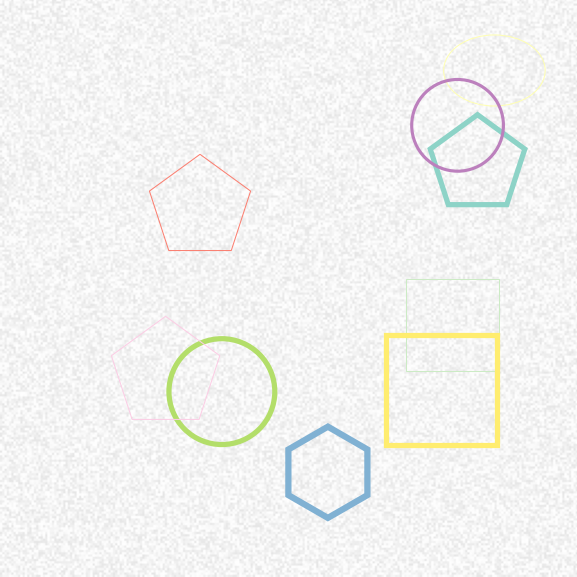[{"shape": "pentagon", "thickness": 2.5, "radius": 0.43, "center": [0.827, 0.714]}, {"shape": "oval", "thickness": 0.5, "radius": 0.44, "center": [0.856, 0.877]}, {"shape": "pentagon", "thickness": 0.5, "radius": 0.46, "center": [0.346, 0.64]}, {"shape": "hexagon", "thickness": 3, "radius": 0.39, "center": [0.568, 0.181]}, {"shape": "circle", "thickness": 2.5, "radius": 0.46, "center": [0.384, 0.321]}, {"shape": "pentagon", "thickness": 0.5, "radius": 0.49, "center": [0.287, 0.353]}, {"shape": "circle", "thickness": 1.5, "radius": 0.4, "center": [0.792, 0.782]}, {"shape": "square", "thickness": 0.5, "radius": 0.4, "center": [0.784, 0.437]}, {"shape": "square", "thickness": 2.5, "radius": 0.48, "center": [0.764, 0.324]}]